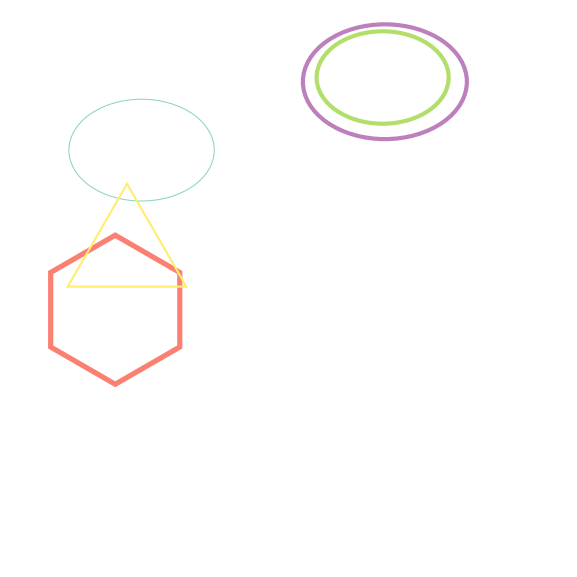[{"shape": "oval", "thickness": 0.5, "radius": 0.63, "center": [0.245, 0.739]}, {"shape": "hexagon", "thickness": 2.5, "radius": 0.65, "center": [0.2, 0.463]}, {"shape": "oval", "thickness": 2, "radius": 0.57, "center": [0.663, 0.865]}, {"shape": "oval", "thickness": 2, "radius": 0.71, "center": [0.666, 0.858]}, {"shape": "triangle", "thickness": 1, "radius": 0.59, "center": [0.22, 0.562]}]